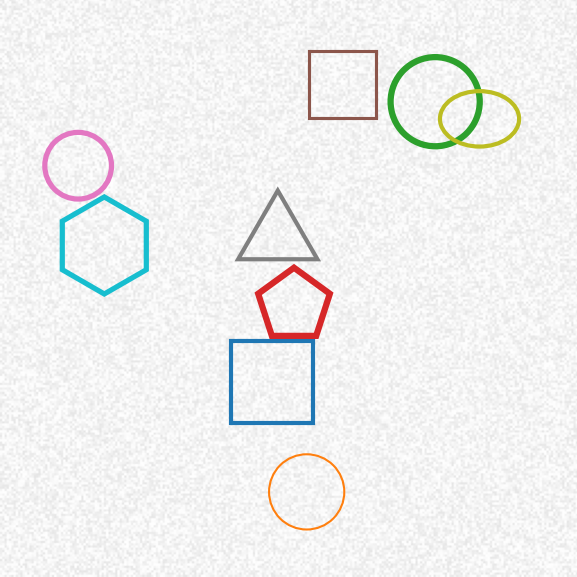[{"shape": "square", "thickness": 2, "radius": 0.35, "center": [0.471, 0.338]}, {"shape": "circle", "thickness": 1, "radius": 0.33, "center": [0.531, 0.147]}, {"shape": "circle", "thickness": 3, "radius": 0.39, "center": [0.754, 0.823]}, {"shape": "pentagon", "thickness": 3, "radius": 0.33, "center": [0.509, 0.47]}, {"shape": "square", "thickness": 1.5, "radius": 0.29, "center": [0.594, 0.853]}, {"shape": "circle", "thickness": 2.5, "radius": 0.29, "center": [0.135, 0.712]}, {"shape": "triangle", "thickness": 2, "radius": 0.4, "center": [0.481, 0.59]}, {"shape": "oval", "thickness": 2, "radius": 0.34, "center": [0.83, 0.793]}, {"shape": "hexagon", "thickness": 2.5, "radius": 0.42, "center": [0.181, 0.574]}]